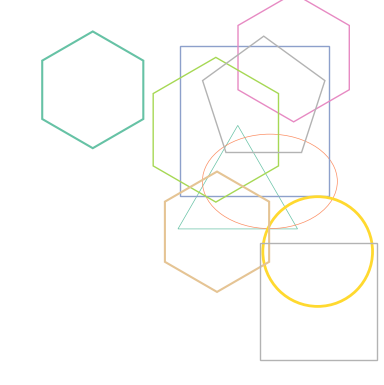[{"shape": "hexagon", "thickness": 1.5, "radius": 0.76, "center": [0.241, 0.767]}, {"shape": "triangle", "thickness": 0.5, "radius": 0.9, "center": [0.618, 0.495]}, {"shape": "oval", "thickness": 0.5, "radius": 0.88, "center": [0.701, 0.529]}, {"shape": "square", "thickness": 1, "radius": 0.97, "center": [0.66, 0.686]}, {"shape": "hexagon", "thickness": 1, "radius": 0.83, "center": [0.763, 0.85]}, {"shape": "hexagon", "thickness": 1, "radius": 0.94, "center": [0.561, 0.663]}, {"shape": "circle", "thickness": 2, "radius": 0.71, "center": [0.825, 0.347]}, {"shape": "hexagon", "thickness": 1.5, "radius": 0.78, "center": [0.564, 0.398]}, {"shape": "square", "thickness": 1, "radius": 0.76, "center": [0.828, 0.216]}, {"shape": "pentagon", "thickness": 1, "radius": 0.84, "center": [0.685, 0.739]}]